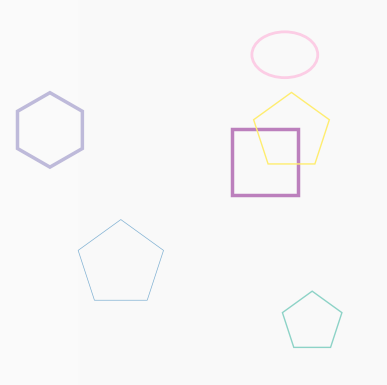[{"shape": "pentagon", "thickness": 1, "radius": 0.4, "center": [0.806, 0.163]}, {"shape": "hexagon", "thickness": 2.5, "radius": 0.48, "center": [0.129, 0.663]}, {"shape": "pentagon", "thickness": 0.5, "radius": 0.58, "center": [0.312, 0.314]}, {"shape": "oval", "thickness": 2, "radius": 0.42, "center": [0.735, 0.858]}, {"shape": "square", "thickness": 2.5, "radius": 0.43, "center": [0.684, 0.58]}, {"shape": "pentagon", "thickness": 1, "radius": 0.51, "center": [0.752, 0.657]}]